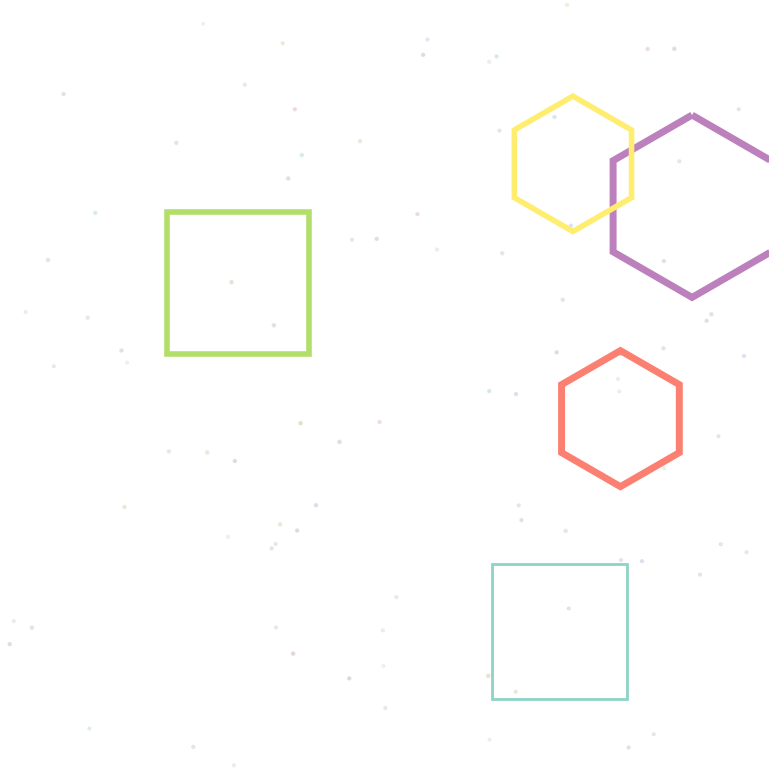[{"shape": "square", "thickness": 1, "radius": 0.44, "center": [0.727, 0.18]}, {"shape": "hexagon", "thickness": 2.5, "radius": 0.44, "center": [0.806, 0.456]}, {"shape": "square", "thickness": 2, "radius": 0.46, "center": [0.309, 0.632]}, {"shape": "hexagon", "thickness": 2.5, "radius": 0.59, "center": [0.899, 0.732]}, {"shape": "hexagon", "thickness": 2, "radius": 0.44, "center": [0.744, 0.787]}]